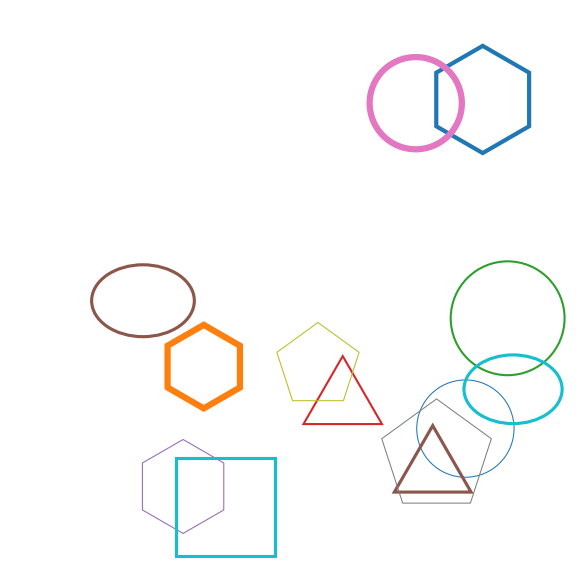[{"shape": "circle", "thickness": 0.5, "radius": 0.42, "center": [0.806, 0.257]}, {"shape": "hexagon", "thickness": 2, "radius": 0.46, "center": [0.836, 0.827]}, {"shape": "hexagon", "thickness": 3, "radius": 0.36, "center": [0.353, 0.364]}, {"shape": "circle", "thickness": 1, "radius": 0.49, "center": [0.879, 0.448]}, {"shape": "triangle", "thickness": 1, "radius": 0.39, "center": [0.593, 0.304]}, {"shape": "hexagon", "thickness": 0.5, "radius": 0.41, "center": [0.317, 0.157]}, {"shape": "oval", "thickness": 1.5, "radius": 0.44, "center": [0.248, 0.478]}, {"shape": "triangle", "thickness": 1.5, "radius": 0.38, "center": [0.749, 0.185]}, {"shape": "circle", "thickness": 3, "radius": 0.4, "center": [0.72, 0.82]}, {"shape": "pentagon", "thickness": 0.5, "radius": 0.5, "center": [0.756, 0.209]}, {"shape": "pentagon", "thickness": 0.5, "radius": 0.37, "center": [0.551, 0.366]}, {"shape": "square", "thickness": 1.5, "radius": 0.43, "center": [0.39, 0.121]}, {"shape": "oval", "thickness": 1.5, "radius": 0.42, "center": [0.888, 0.325]}]